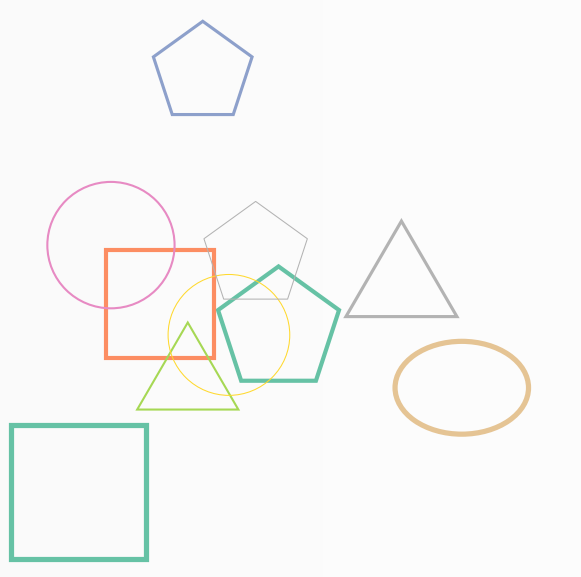[{"shape": "square", "thickness": 2.5, "radius": 0.58, "center": [0.135, 0.147]}, {"shape": "pentagon", "thickness": 2, "radius": 0.55, "center": [0.479, 0.428]}, {"shape": "square", "thickness": 2, "radius": 0.47, "center": [0.275, 0.472]}, {"shape": "pentagon", "thickness": 1.5, "radius": 0.45, "center": [0.349, 0.873]}, {"shape": "circle", "thickness": 1, "radius": 0.55, "center": [0.191, 0.575]}, {"shape": "triangle", "thickness": 1, "radius": 0.5, "center": [0.323, 0.34]}, {"shape": "circle", "thickness": 0.5, "radius": 0.52, "center": [0.394, 0.419]}, {"shape": "oval", "thickness": 2.5, "radius": 0.57, "center": [0.794, 0.328]}, {"shape": "pentagon", "thickness": 0.5, "radius": 0.47, "center": [0.44, 0.557]}, {"shape": "triangle", "thickness": 1.5, "radius": 0.55, "center": [0.691, 0.506]}]